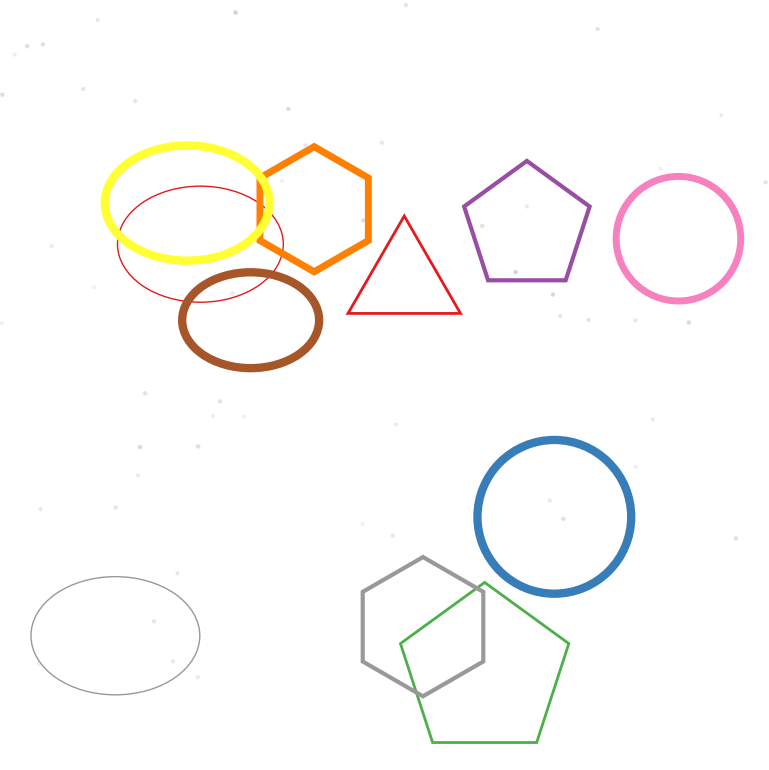[{"shape": "triangle", "thickness": 1, "radius": 0.42, "center": [0.525, 0.635]}, {"shape": "oval", "thickness": 0.5, "radius": 0.54, "center": [0.26, 0.683]}, {"shape": "circle", "thickness": 3, "radius": 0.5, "center": [0.72, 0.329]}, {"shape": "pentagon", "thickness": 1, "radius": 0.57, "center": [0.629, 0.129]}, {"shape": "pentagon", "thickness": 1.5, "radius": 0.43, "center": [0.684, 0.705]}, {"shape": "hexagon", "thickness": 2.5, "radius": 0.41, "center": [0.408, 0.728]}, {"shape": "oval", "thickness": 3, "radius": 0.53, "center": [0.243, 0.736]}, {"shape": "oval", "thickness": 3, "radius": 0.44, "center": [0.326, 0.584]}, {"shape": "circle", "thickness": 2.5, "radius": 0.4, "center": [0.881, 0.69]}, {"shape": "hexagon", "thickness": 1.5, "radius": 0.45, "center": [0.549, 0.186]}, {"shape": "oval", "thickness": 0.5, "radius": 0.55, "center": [0.15, 0.174]}]